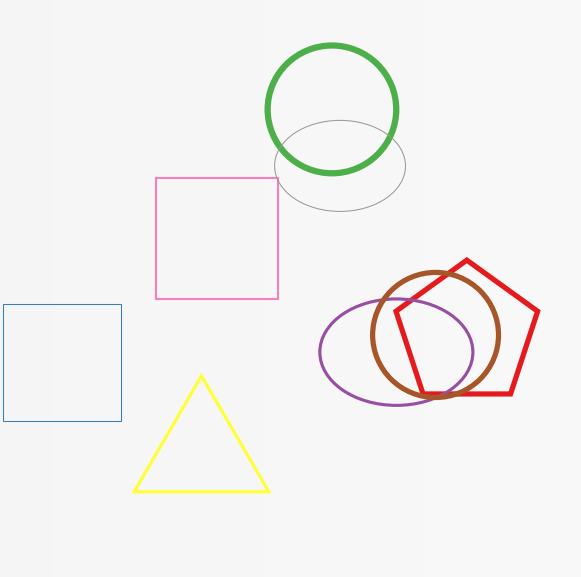[{"shape": "pentagon", "thickness": 2.5, "radius": 0.64, "center": [0.803, 0.421]}, {"shape": "square", "thickness": 0.5, "radius": 0.51, "center": [0.106, 0.371]}, {"shape": "circle", "thickness": 3, "radius": 0.55, "center": [0.571, 0.81]}, {"shape": "oval", "thickness": 1.5, "radius": 0.66, "center": [0.682, 0.389]}, {"shape": "triangle", "thickness": 1.5, "radius": 0.67, "center": [0.347, 0.214]}, {"shape": "circle", "thickness": 2.5, "radius": 0.54, "center": [0.749, 0.419]}, {"shape": "square", "thickness": 1, "radius": 0.52, "center": [0.373, 0.586]}, {"shape": "oval", "thickness": 0.5, "radius": 0.56, "center": [0.585, 0.712]}]